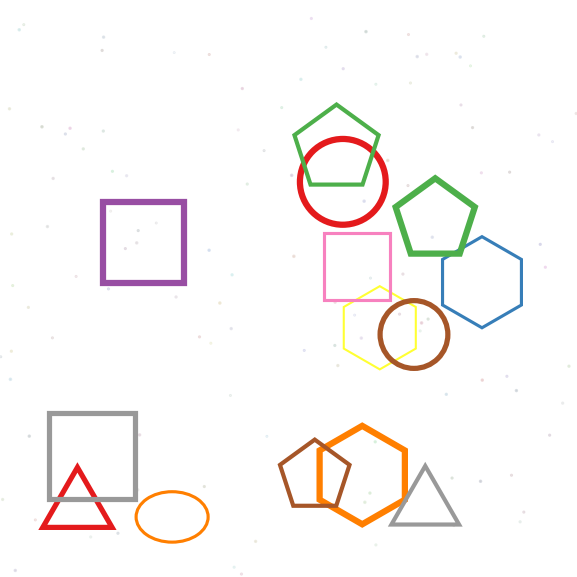[{"shape": "circle", "thickness": 3, "radius": 0.37, "center": [0.594, 0.684]}, {"shape": "triangle", "thickness": 2.5, "radius": 0.35, "center": [0.134, 0.121]}, {"shape": "hexagon", "thickness": 1.5, "radius": 0.39, "center": [0.835, 0.51]}, {"shape": "pentagon", "thickness": 3, "radius": 0.36, "center": [0.754, 0.618]}, {"shape": "pentagon", "thickness": 2, "radius": 0.38, "center": [0.583, 0.741]}, {"shape": "square", "thickness": 3, "radius": 0.35, "center": [0.248, 0.579]}, {"shape": "oval", "thickness": 1.5, "radius": 0.31, "center": [0.298, 0.104]}, {"shape": "hexagon", "thickness": 3, "radius": 0.43, "center": [0.627, 0.177]}, {"shape": "hexagon", "thickness": 1, "radius": 0.36, "center": [0.658, 0.432]}, {"shape": "pentagon", "thickness": 2, "radius": 0.32, "center": [0.545, 0.175]}, {"shape": "circle", "thickness": 2.5, "radius": 0.29, "center": [0.717, 0.42]}, {"shape": "square", "thickness": 1.5, "radius": 0.29, "center": [0.618, 0.538]}, {"shape": "triangle", "thickness": 2, "radius": 0.34, "center": [0.736, 0.125]}, {"shape": "square", "thickness": 2.5, "radius": 0.37, "center": [0.159, 0.209]}]